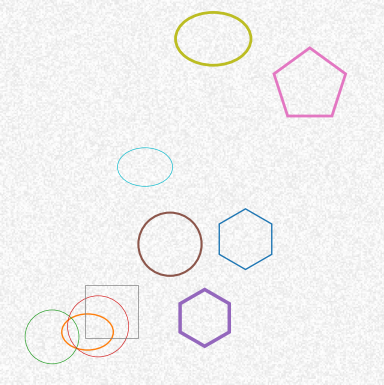[{"shape": "hexagon", "thickness": 1, "radius": 0.39, "center": [0.638, 0.379]}, {"shape": "oval", "thickness": 1, "radius": 0.33, "center": [0.227, 0.138]}, {"shape": "circle", "thickness": 0.5, "radius": 0.35, "center": [0.135, 0.125]}, {"shape": "circle", "thickness": 0.5, "radius": 0.4, "center": [0.255, 0.152]}, {"shape": "hexagon", "thickness": 2.5, "radius": 0.37, "center": [0.532, 0.174]}, {"shape": "circle", "thickness": 1.5, "radius": 0.41, "center": [0.442, 0.366]}, {"shape": "pentagon", "thickness": 2, "radius": 0.49, "center": [0.805, 0.778]}, {"shape": "square", "thickness": 0.5, "radius": 0.34, "center": [0.289, 0.191]}, {"shape": "oval", "thickness": 2, "radius": 0.49, "center": [0.554, 0.899]}, {"shape": "oval", "thickness": 0.5, "radius": 0.36, "center": [0.377, 0.566]}]